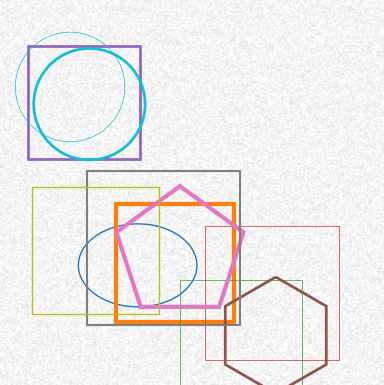[{"shape": "oval", "thickness": 1, "radius": 0.77, "center": [0.357, 0.311]}, {"shape": "square", "thickness": 3, "radius": 0.77, "center": [0.454, 0.316]}, {"shape": "square", "thickness": 0.5, "radius": 0.79, "center": [0.627, 0.114]}, {"shape": "square", "thickness": 0.5, "radius": 0.87, "center": [0.706, 0.238]}, {"shape": "square", "thickness": 2, "radius": 0.73, "center": [0.218, 0.733]}, {"shape": "hexagon", "thickness": 2, "radius": 0.76, "center": [0.716, 0.129]}, {"shape": "pentagon", "thickness": 3, "radius": 0.87, "center": [0.467, 0.343]}, {"shape": "square", "thickness": 1.5, "radius": 1.0, "center": [0.425, 0.357]}, {"shape": "square", "thickness": 1, "radius": 0.83, "center": [0.248, 0.349]}, {"shape": "circle", "thickness": 0.5, "radius": 0.71, "center": [0.182, 0.774]}, {"shape": "circle", "thickness": 2, "radius": 0.72, "center": [0.232, 0.729]}]